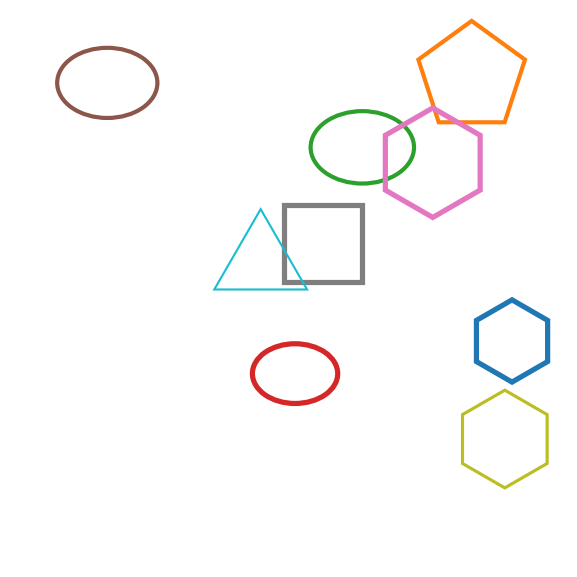[{"shape": "hexagon", "thickness": 2.5, "radius": 0.36, "center": [0.887, 0.409]}, {"shape": "pentagon", "thickness": 2, "radius": 0.49, "center": [0.817, 0.866]}, {"shape": "oval", "thickness": 2, "radius": 0.45, "center": [0.627, 0.744]}, {"shape": "oval", "thickness": 2.5, "radius": 0.37, "center": [0.511, 0.352]}, {"shape": "oval", "thickness": 2, "radius": 0.43, "center": [0.186, 0.856]}, {"shape": "hexagon", "thickness": 2.5, "radius": 0.47, "center": [0.749, 0.717]}, {"shape": "square", "thickness": 2.5, "radius": 0.34, "center": [0.559, 0.578]}, {"shape": "hexagon", "thickness": 1.5, "radius": 0.42, "center": [0.874, 0.239]}, {"shape": "triangle", "thickness": 1, "radius": 0.46, "center": [0.451, 0.544]}]